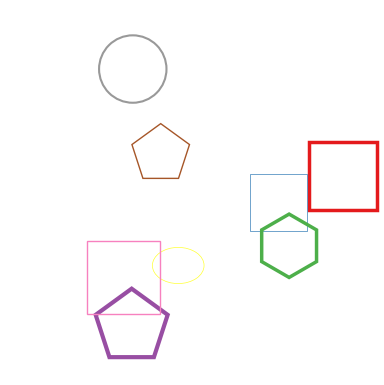[{"shape": "square", "thickness": 2.5, "radius": 0.45, "center": [0.891, 0.542]}, {"shape": "square", "thickness": 0.5, "radius": 0.37, "center": [0.724, 0.474]}, {"shape": "hexagon", "thickness": 2.5, "radius": 0.41, "center": [0.751, 0.362]}, {"shape": "pentagon", "thickness": 3, "radius": 0.49, "center": [0.342, 0.152]}, {"shape": "oval", "thickness": 0.5, "radius": 0.34, "center": [0.463, 0.31]}, {"shape": "pentagon", "thickness": 1, "radius": 0.39, "center": [0.417, 0.6]}, {"shape": "square", "thickness": 1, "radius": 0.47, "center": [0.32, 0.278]}, {"shape": "circle", "thickness": 1.5, "radius": 0.44, "center": [0.345, 0.821]}]